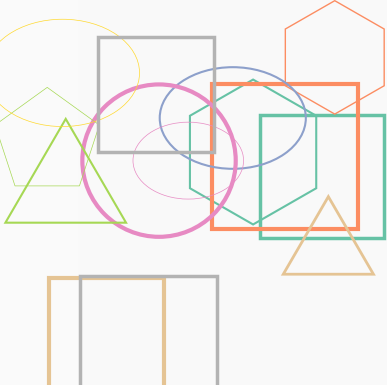[{"shape": "hexagon", "thickness": 1.5, "radius": 0.94, "center": [0.653, 0.605]}, {"shape": "square", "thickness": 2.5, "radius": 0.8, "center": [0.83, 0.541]}, {"shape": "hexagon", "thickness": 1, "radius": 0.74, "center": [0.864, 0.851]}, {"shape": "square", "thickness": 3, "radius": 0.94, "center": [0.736, 0.594]}, {"shape": "oval", "thickness": 1.5, "radius": 0.94, "center": [0.601, 0.694]}, {"shape": "oval", "thickness": 0.5, "radius": 0.71, "center": [0.486, 0.583]}, {"shape": "circle", "thickness": 3, "radius": 0.99, "center": [0.41, 0.583]}, {"shape": "triangle", "thickness": 1.5, "radius": 0.9, "center": [0.17, 0.511]}, {"shape": "pentagon", "thickness": 0.5, "radius": 0.71, "center": [0.122, 0.632]}, {"shape": "oval", "thickness": 0.5, "radius": 1.0, "center": [0.161, 0.811]}, {"shape": "square", "thickness": 3, "radius": 0.74, "center": [0.275, 0.128]}, {"shape": "triangle", "thickness": 2, "radius": 0.67, "center": [0.847, 0.355]}, {"shape": "square", "thickness": 2.5, "radius": 0.75, "center": [0.403, 0.755]}, {"shape": "square", "thickness": 2.5, "radius": 0.88, "center": [0.383, 0.107]}]